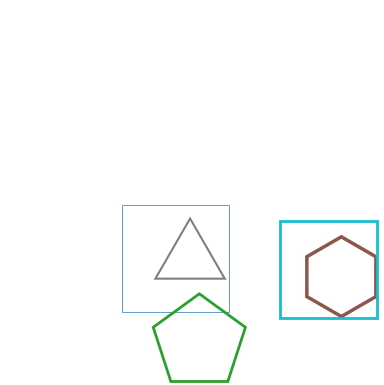[{"shape": "square", "thickness": 0.5, "radius": 0.7, "center": [0.455, 0.329]}, {"shape": "pentagon", "thickness": 2, "radius": 0.63, "center": [0.518, 0.111]}, {"shape": "hexagon", "thickness": 2.5, "radius": 0.52, "center": [0.887, 0.281]}, {"shape": "triangle", "thickness": 1.5, "radius": 0.52, "center": [0.494, 0.328]}, {"shape": "square", "thickness": 2, "radius": 0.63, "center": [0.853, 0.3]}]